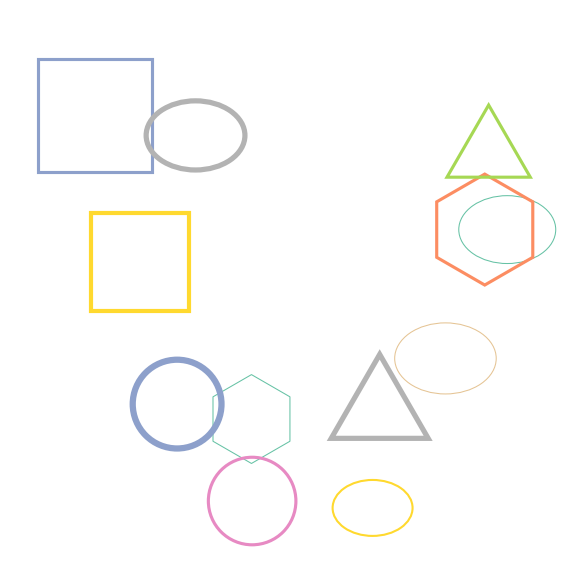[{"shape": "oval", "thickness": 0.5, "radius": 0.42, "center": [0.878, 0.602]}, {"shape": "hexagon", "thickness": 0.5, "radius": 0.38, "center": [0.435, 0.274]}, {"shape": "hexagon", "thickness": 1.5, "radius": 0.48, "center": [0.839, 0.602]}, {"shape": "square", "thickness": 1.5, "radius": 0.49, "center": [0.164, 0.799]}, {"shape": "circle", "thickness": 3, "radius": 0.38, "center": [0.307, 0.299]}, {"shape": "circle", "thickness": 1.5, "radius": 0.38, "center": [0.437, 0.132]}, {"shape": "triangle", "thickness": 1.5, "radius": 0.42, "center": [0.846, 0.734]}, {"shape": "oval", "thickness": 1, "radius": 0.35, "center": [0.645, 0.12]}, {"shape": "square", "thickness": 2, "radius": 0.42, "center": [0.243, 0.546]}, {"shape": "oval", "thickness": 0.5, "radius": 0.44, "center": [0.771, 0.378]}, {"shape": "triangle", "thickness": 2.5, "radius": 0.48, "center": [0.657, 0.289]}, {"shape": "oval", "thickness": 2.5, "radius": 0.43, "center": [0.339, 0.765]}]